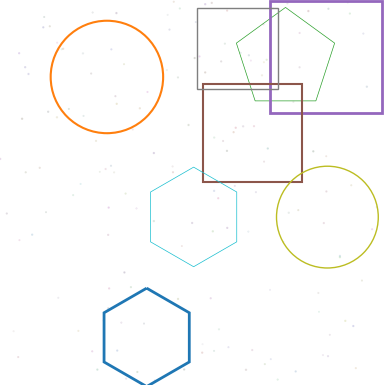[{"shape": "hexagon", "thickness": 2, "radius": 0.64, "center": [0.381, 0.124]}, {"shape": "circle", "thickness": 1.5, "radius": 0.73, "center": [0.278, 0.8]}, {"shape": "pentagon", "thickness": 0.5, "radius": 0.67, "center": [0.742, 0.847]}, {"shape": "square", "thickness": 2, "radius": 0.73, "center": [0.847, 0.852]}, {"shape": "square", "thickness": 1.5, "radius": 0.64, "center": [0.656, 0.655]}, {"shape": "square", "thickness": 1, "radius": 0.53, "center": [0.617, 0.874]}, {"shape": "circle", "thickness": 1, "radius": 0.66, "center": [0.85, 0.436]}, {"shape": "hexagon", "thickness": 0.5, "radius": 0.65, "center": [0.503, 0.437]}]